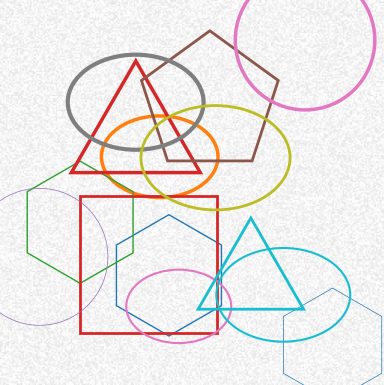[{"shape": "hexagon", "thickness": 1, "radius": 0.79, "center": [0.439, 0.285]}, {"shape": "hexagon", "thickness": 0.5, "radius": 0.74, "center": [0.864, 0.104]}, {"shape": "oval", "thickness": 2.5, "radius": 0.76, "center": [0.415, 0.593]}, {"shape": "hexagon", "thickness": 1, "radius": 0.79, "center": [0.208, 0.423]}, {"shape": "square", "thickness": 2, "radius": 0.89, "center": [0.385, 0.313]}, {"shape": "triangle", "thickness": 2.5, "radius": 0.97, "center": [0.353, 0.648]}, {"shape": "circle", "thickness": 0.5, "radius": 0.89, "center": [0.102, 0.333]}, {"shape": "pentagon", "thickness": 2, "radius": 0.93, "center": [0.545, 0.733]}, {"shape": "oval", "thickness": 1.5, "radius": 0.68, "center": [0.464, 0.204]}, {"shape": "circle", "thickness": 2.5, "radius": 0.91, "center": [0.792, 0.896]}, {"shape": "oval", "thickness": 3, "radius": 0.88, "center": [0.352, 0.735]}, {"shape": "oval", "thickness": 2, "radius": 0.97, "center": [0.56, 0.59]}, {"shape": "triangle", "thickness": 2, "radius": 0.79, "center": [0.652, 0.276]}, {"shape": "oval", "thickness": 1.5, "radius": 0.87, "center": [0.736, 0.234]}]